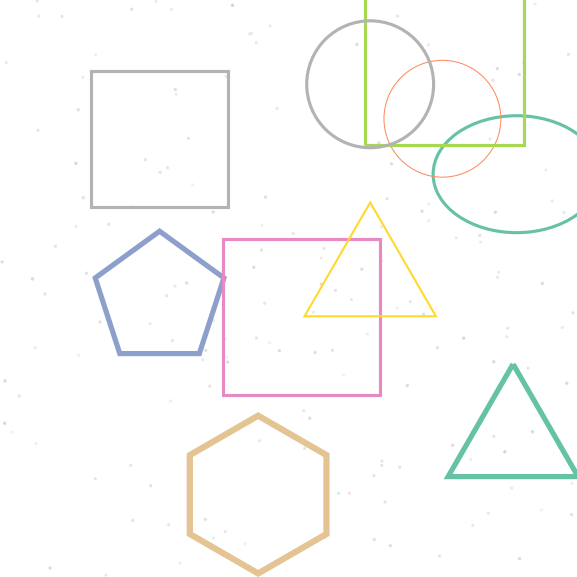[{"shape": "oval", "thickness": 1.5, "radius": 0.72, "center": [0.895, 0.697]}, {"shape": "triangle", "thickness": 2.5, "radius": 0.65, "center": [0.888, 0.239]}, {"shape": "circle", "thickness": 0.5, "radius": 0.51, "center": [0.766, 0.794]}, {"shape": "pentagon", "thickness": 2.5, "radius": 0.59, "center": [0.276, 0.482]}, {"shape": "square", "thickness": 1.5, "radius": 0.68, "center": [0.522, 0.45]}, {"shape": "square", "thickness": 1.5, "radius": 0.69, "center": [0.77, 0.887]}, {"shape": "triangle", "thickness": 1, "radius": 0.66, "center": [0.641, 0.517]}, {"shape": "hexagon", "thickness": 3, "radius": 0.68, "center": [0.447, 0.143]}, {"shape": "square", "thickness": 1.5, "radius": 0.59, "center": [0.277, 0.759]}, {"shape": "circle", "thickness": 1.5, "radius": 0.55, "center": [0.641, 0.853]}]